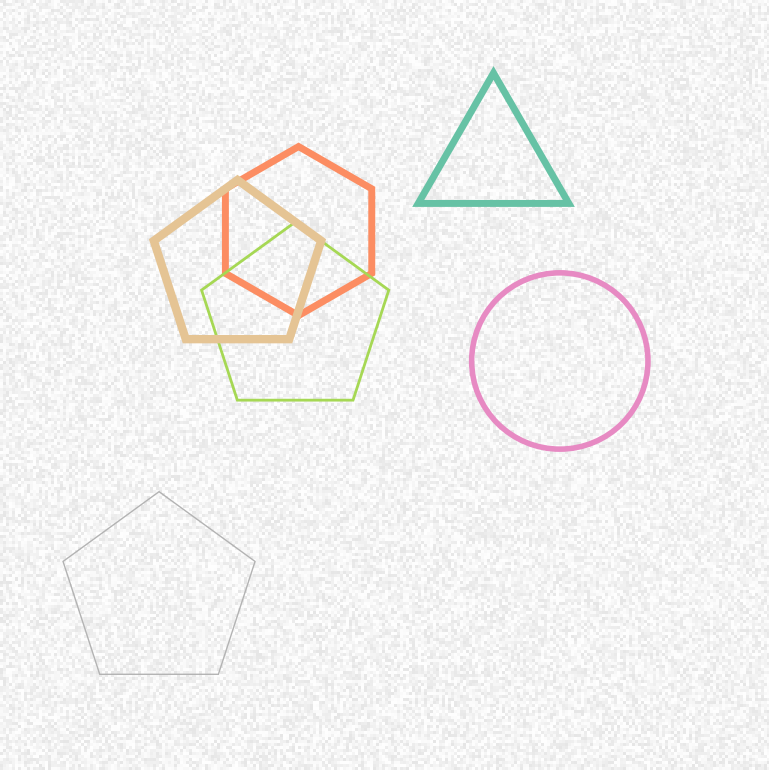[{"shape": "triangle", "thickness": 2.5, "radius": 0.56, "center": [0.641, 0.792]}, {"shape": "hexagon", "thickness": 2.5, "radius": 0.55, "center": [0.388, 0.7]}, {"shape": "circle", "thickness": 2, "radius": 0.57, "center": [0.727, 0.531]}, {"shape": "pentagon", "thickness": 1, "radius": 0.64, "center": [0.383, 0.584]}, {"shape": "pentagon", "thickness": 3, "radius": 0.57, "center": [0.308, 0.652]}, {"shape": "pentagon", "thickness": 0.5, "radius": 0.66, "center": [0.207, 0.23]}]